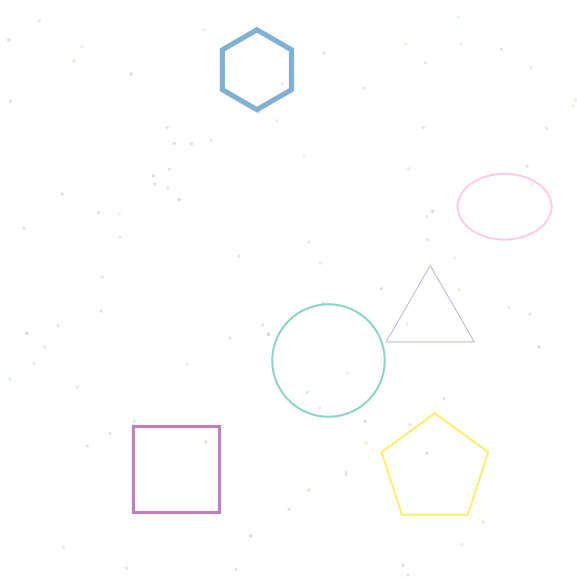[{"shape": "circle", "thickness": 1, "radius": 0.49, "center": [0.569, 0.375]}, {"shape": "triangle", "thickness": 0.5, "radius": 0.44, "center": [0.745, 0.451]}, {"shape": "hexagon", "thickness": 2.5, "radius": 0.35, "center": [0.445, 0.878]}, {"shape": "oval", "thickness": 1, "radius": 0.41, "center": [0.874, 0.641]}, {"shape": "square", "thickness": 1.5, "radius": 0.37, "center": [0.305, 0.187]}, {"shape": "pentagon", "thickness": 1, "radius": 0.49, "center": [0.753, 0.186]}]